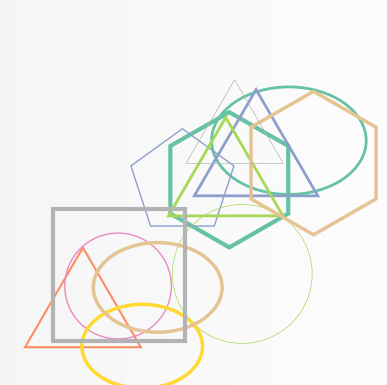[{"shape": "oval", "thickness": 2, "radius": 1.0, "center": [0.746, 0.635]}, {"shape": "hexagon", "thickness": 3, "radius": 0.88, "center": [0.592, 0.533]}, {"shape": "triangle", "thickness": 1.5, "radius": 0.86, "center": [0.214, 0.184]}, {"shape": "pentagon", "thickness": 1, "radius": 0.7, "center": [0.471, 0.526]}, {"shape": "triangle", "thickness": 2, "radius": 0.92, "center": [0.661, 0.583]}, {"shape": "circle", "thickness": 1, "radius": 0.69, "center": [0.305, 0.257]}, {"shape": "triangle", "thickness": 2, "radius": 0.85, "center": [0.583, 0.525]}, {"shape": "circle", "thickness": 0.5, "radius": 0.9, "center": [0.625, 0.289]}, {"shape": "oval", "thickness": 2.5, "radius": 0.78, "center": [0.367, 0.1]}, {"shape": "oval", "thickness": 2.5, "radius": 0.83, "center": [0.407, 0.253]}, {"shape": "hexagon", "thickness": 2.5, "radius": 0.93, "center": [0.809, 0.576]}, {"shape": "triangle", "thickness": 0.5, "radius": 0.72, "center": [0.605, 0.648]}, {"shape": "square", "thickness": 3, "radius": 0.86, "center": [0.307, 0.285]}]